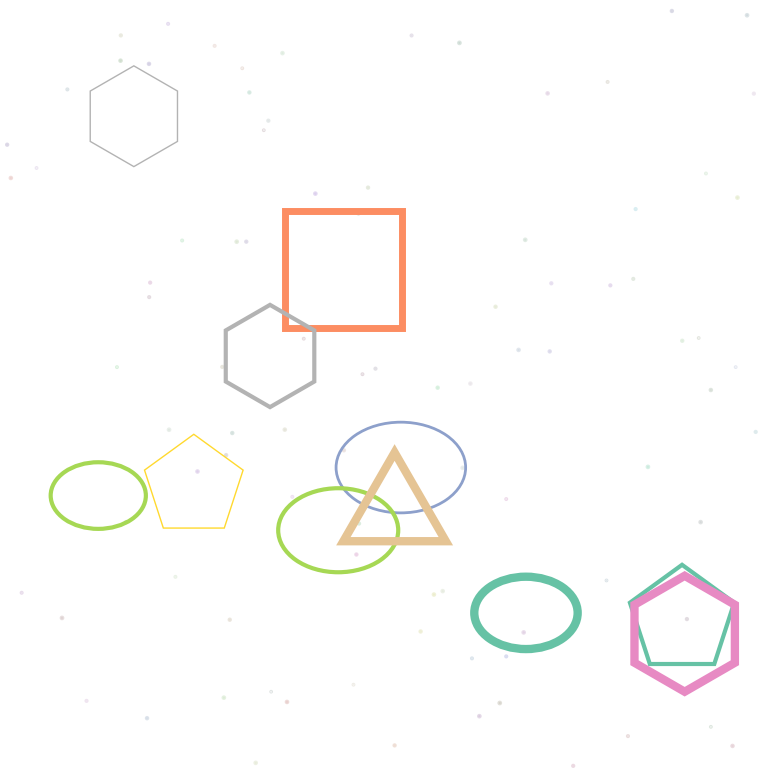[{"shape": "oval", "thickness": 3, "radius": 0.34, "center": [0.683, 0.204]}, {"shape": "pentagon", "thickness": 1.5, "radius": 0.36, "center": [0.886, 0.195]}, {"shape": "square", "thickness": 2.5, "radius": 0.38, "center": [0.447, 0.65]}, {"shape": "oval", "thickness": 1, "radius": 0.42, "center": [0.521, 0.393]}, {"shape": "hexagon", "thickness": 3, "radius": 0.38, "center": [0.889, 0.177]}, {"shape": "oval", "thickness": 1.5, "radius": 0.31, "center": [0.128, 0.356]}, {"shape": "oval", "thickness": 1.5, "radius": 0.39, "center": [0.439, 0.311]}, {"shape": "pentagon", "thickness": 0.5, "radius": 0.34, "center": [0.252, 0.369]}, {"shape": "triangle", "thickness": 3, "radius": 0.38, "center": [0.512, 0.336]}, {"shape": "hexagon", "thickness": 0.5, "radius": 0.33, "center": [0.174, 0.849]}, {"shape": "hexagon", "thickness": 1.5, "radius": 0.33, "center": [0.351, 0.538]}]